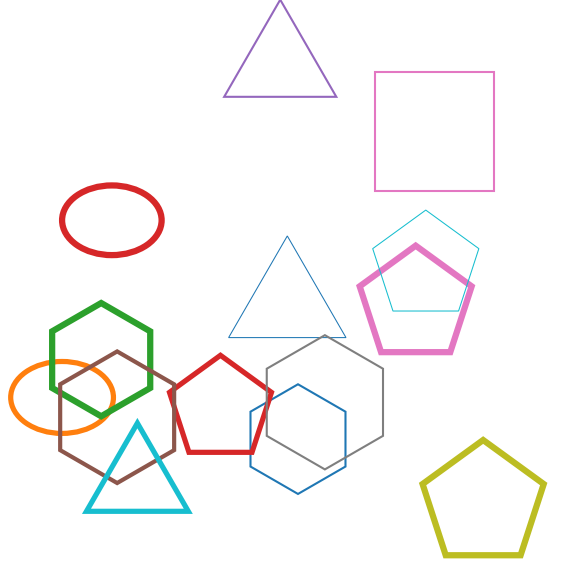[{"shape": "hexagon", "thickness": 1, "radius": 0.47, "center": [0.516, 0.239]}, {"shape": "triangle", "thickness": 0.5, "radius": 0.59, "center": [0.497, 0.473]}, {"shape": "oval", "thickness": 2.5, "radius": 0.44, "center": [0.107, 0.311]}, {"shape": "hexagon", "thickness": 3, "radius": 0.49, "center": [0.175, 0.376]}, {"shape": "oval", "thickness": 3, "radius": 0.43, "center": [0.194, 0.618]}, {"shape": "pentagon", "thickness": 2.5, "radius": 0.46, "center": [0.382, 0.291]}, {"shape": "triangle", "thickness": 1, "radius": 0.56, "center": [0.485, 0.888]}, {"shape": "hexagon", "thickness": 2, "radius": 0.57, "center": [0.203, 0.277]}, {"shape": "pentagon", "thickness": 3, "radius": 0.51, "center": [0.72, 0.472]}, {"shape": "square", "thickness": 1, "radius": 0.52, "center": [0.753, 0.771]}, {"shape": "hexagon", "thickness": 1, "radius": 0.58, "center": [0.563, 0.303]}, {"shape": "pentagon", "thickness": 3, "radius": 0.55, "center": [0.837, 0.127]}, {"shape": "triangle", "thickness": 2.5, "radius": 0.51, "center": [0.238, 0.165]}, {"shape": "pentagon", "thickness": 0.5, "radius": 0.48, "center": [0.737, 0.539]}]